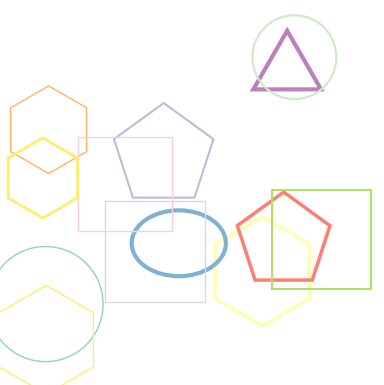[{"shape": "circle", "thickness": 1, "radius": 0.75, "center": [0.118, 0.21]}, {"shape": "hexagon", "thickness": 2.5, "radius": 0.71, "center": [0.682, 0.295]}, {"shape": "pentagon", "thickness": 1.5, "radius": 0.68, "center": [0.425, 0.597]}, {"shape": "pentagon", "thickness": 2.5, "radius": 0.63, "center": [0.737, 0.375]}, {"shape": "oval", "thickness": 3, "radius": 0.61, "center": [0.464, 0.368]}, {"shape": "hexagon", "thickness": 1, "radius": 0.57, "center": [0.126, 0.663]}, {"shape": "square", "thickness": 1.5, "radius": 0.64, "center": [0.835, 0.378]}, {"shape": "square", "thickness": 1, "radius": 0.61, "center": [0.325, 0.522]}, {"shape": "square", "thickness": 1, "radius": 0.65, "center": [0.403, 0.347]}, {"shape": "triangle", "thickness": 3, "radius": 0.51, "center": [0.746, 0.819]}, {"shape": "circle", "thickness": 1.5, "radius": 0.54, "center": [0.765, 0.851]}, {"shape": "hexagon", "thickness": 1, "radius": 0.71, "center": [0.12, 0.117]}, {"shape": "hexagon", "thickness": 2, "radius": 0.52, "center": [0.111, 0.538]}]